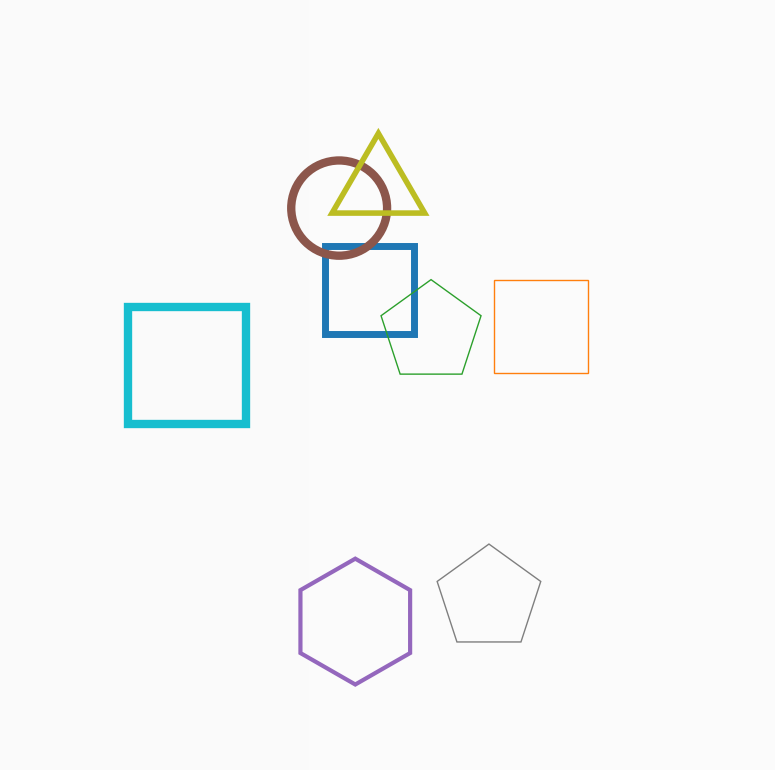[{"shape": "square", "thickness": 2.5, "radius": 0.29, "center": [0.476, 0.623]}, {"shape": "square", "thickness": 0.5, "radius": 0.3, "center": [0.698, 0.576]}, {"shape": "pentagon", "thickness": 0.5, "radius": 0.34, "center": [0.556, 0.569]}, {"shape": "hexagon", "thickness": 1.5, "radius": 0.41, "center": [0.458, 0.193]}, {"shape": "circle", "thickness": 3, "radius": 0.31, "center": [0.438, 0.73]}, {"shape": "pentagon", "thickness": 0.5, "radius": 0.35, "center": [0.631, 0.223]}, {"shape": "triangle", "thickness": 2, "radius": 0.34, "center": [0.488, 0.758]}, {"shape": "square", "thickness": 3, "radius": 0.38, "center": [0.241, 0.525]}]